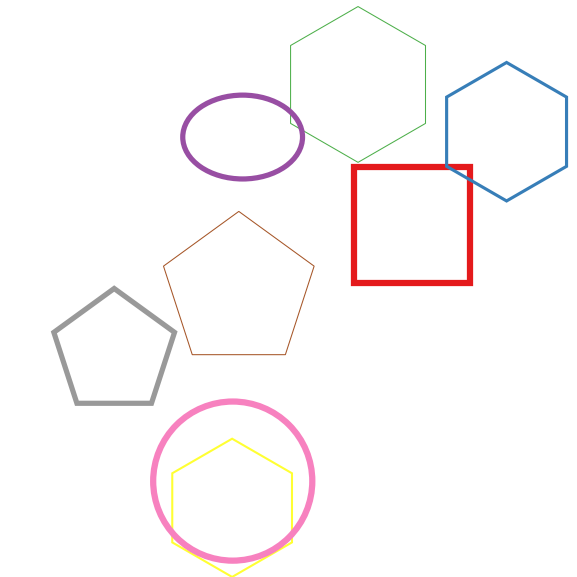[{"shape": "square", "thickness": 3, "radius": 0.5, "center": [0.714, 0.609]}, {"shape": "hexagon", "thickness": 1.5, "radius": 0.6, "center": [0.877, 0.771]}, {"shape": "hexagon", "thickness": 0.5, "radius": 0.67, "center": [0.62, 0.853]}, {"shape": "oval", "thickness": 2.5, "radius": 0.52, "center": [0.42, 0.762]}, {"shape": "hexagon", "thickness": 1, "radius": 0.6, "center": [0.402, 0.12]}, {"shape": "pentagon", "thickness": 0.5, "radius": 0.69, "center": [0.414, 0.496]}, {"shape": "circle", "thickness": 3, "radius": 0.69, "center": [0.403, 0.166]}, {"shape": "pentagon", "thickness": 2.5, "radius": 0.55, "center": [0.198, 0.39]}]